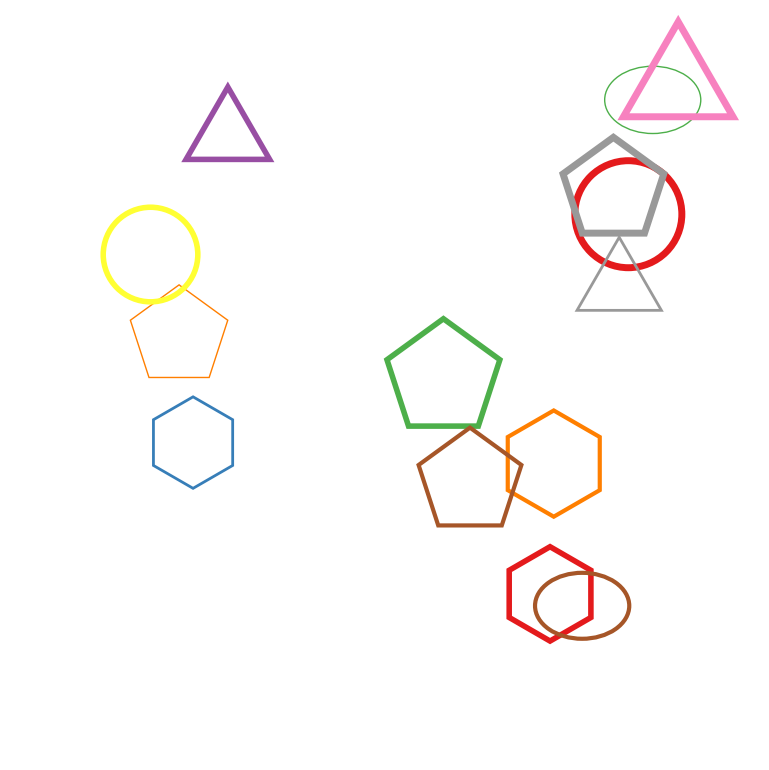[{"shape": "hexagon", "thickness": 2, "radius": 0.31, "center": [0.714, 0.229]}, {"shape": "circle", "thickness": 2.5, "radius": 0.35, "center": [0.816, 0.722]}, {"shape": "hexagon", "thickness": 1, "radius": 0.3, "center": [0.251, 0.425]}, {"shape": "pentagon", "thickness": 2, "radius": 0.39, "center": [0.576, 0.509]}, {"shape": "oval", "thickness": 0.5, "radius": 0.31, "center": [0.848, 0.87]}, {"shape": "triangle", "thickness": 2, "radius": 0.31, "center": [0.296, 0.824]}, {"shape": "hexagon", "thickness": 1.5, "radius": 0.34, "center": [0.719, 0.398]}, {"shape": "pentagon", "thickness": 0.5, "radius": 0.33, "center": [0.233, 0.564]}, {"shape": "circle", "thickness": 2, "radius": 0.31, "center": [0.195, 0.669]}, {"shape": "pentagon", "thickness": 1.5, "radius": 0.35, "center": [0.61, 0.374]}, {"shape": "oval", "thickness": 1.5, "radius": 0.31, "center": [0.756, 0.213]}, {"shape": "triangle", "thickness": 2.5, "radius": 0.41, "center": [0.881, 0.889]}, {"shape": "triangle", "thickness": 1, "radius": 0.32, "center": [0.804, 0.629]}, {"shape": "pentagon", "thickness": 2.5, "radius": 0.34, "center": [0.797, 0.753]}]